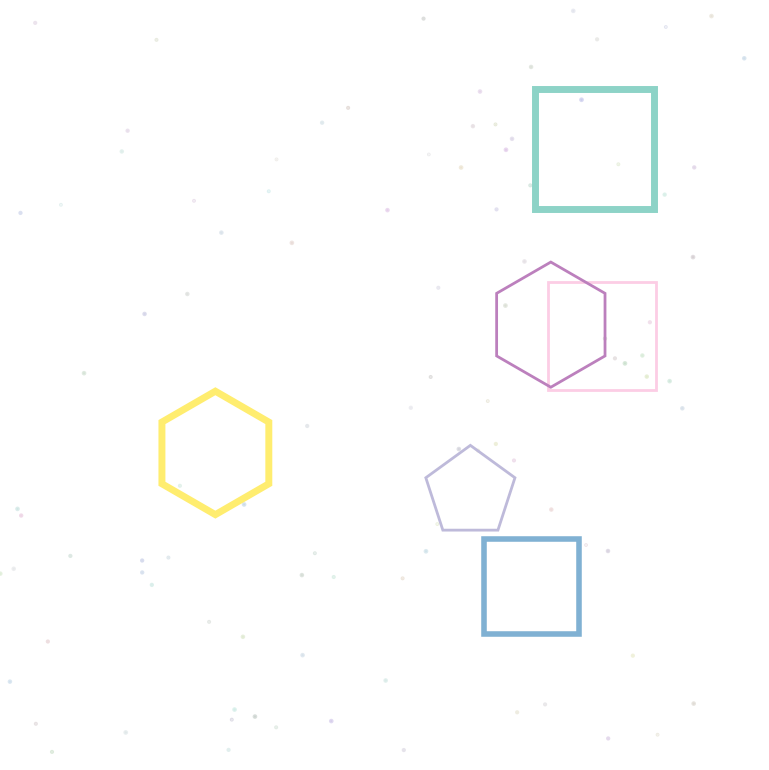[{"shape": "square", "thickness": 2.5, "radius": 0.39, "center": [0.773, 0.806]}, {"shape": "pentagon", "thickness": 1, "radius": 0.3, "center": [0.611, 0.361]}, {"shape": "square", "thickness": 2, "radius": 0.31, "center": [0.69, 0.239]}, {"shape": "square", "thickness": 1, "radius": 0.35, "center": [0.782, 0.564]}, {"shape": "hexagon", "thickness": 1, "radius": 0.41, "center": [0.715, 0.578]}, {"shape": "hexagon", "thickness": 2.5, "radius": 0.4, "center": [0.28, 0.412]}]